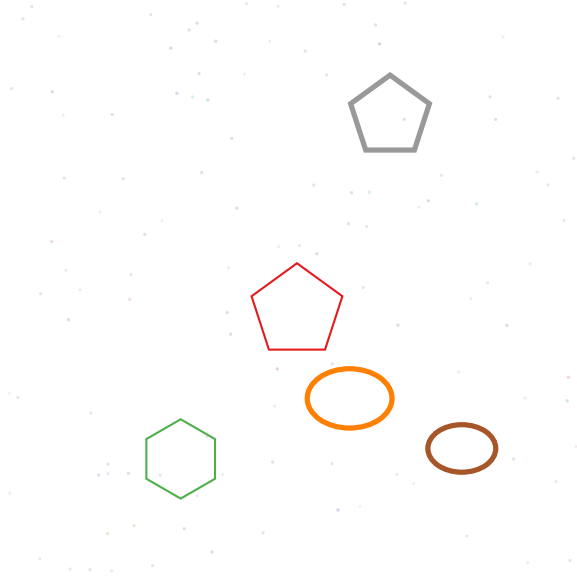[{"shape": "pentagon", "thickness": 1, "radius": 0.41, "center": [0.514, 0.461]}, {"shape": "hexagon", "thickness": 1, "radius": 0.34, "center": [0.313, 0.204]}, {"shape": "oval", "thickness": 2.5, "radius": 0.37, "center": [0.605, 0.309]}, {"shape": "oval", "thickness": 2.5, "radius": 0.29, "center": [0.8, 0.223]}, {"shape": "pentagon", "thickness": 2.5, "radius": 0.36, "center": [0.675, 0.797]}]